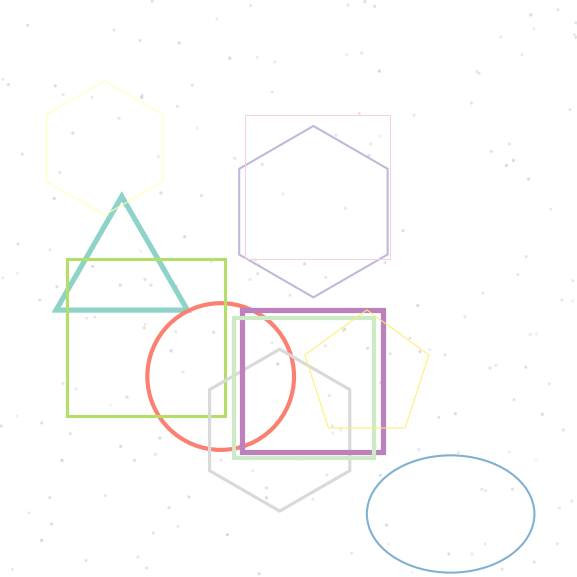[{"shape": "triangle", "thickness": 2.5, "radius": 0.66, "center": [0.211, 0.528]}, {"shape": "hexagon", "thickness": 0.5, "radius": 0.58, "center": [0.181, 0.743]}, {"shape": "hexagon", "thickness": 1, "radius": 0.74, "center": [0.543, 0.633]}, {"shape": "circle", "thickness": 2, "radius": 0.64, "center": [0.382, 0.347]}, {"shape": "oval", "thickness": 1, "radius": 0.73, "center": [0.78, 0.109]}, {"shape": "square", "thickness": 1.5, "radius": 0.68, "center": [0.253, 0.415]}, {"shape": "square", "thickness": 0.5, "radius": 0.62, "center": [0.55, 0.675]}, {"shape": "hexagon", "thickness": 1.5, "radius": 0.7, "center": [0.484, 0.254]}, {"shape": "square", "thickness": 2.5, "radius": 0.61, "center": [0.541, 0.339]}, {"shape": "square", "thickness": 2, "radius": 0.61, "center": [0.526, 0.327]}, {"shape": "pentagon", "thickness": 0.5, "radius": 0.56, "center": [0.635, 0.35]}]